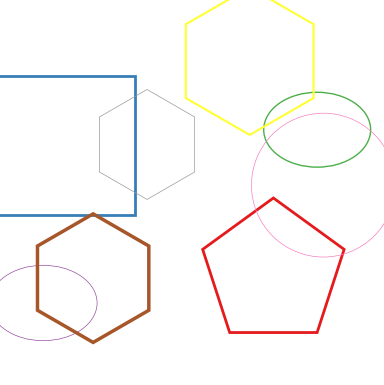[{"shape": "pentagon", "thickness": 2, "radius": 0.97, "center": [0.71, 0.293]}, {"shape": "square", "thickness": 2, "radius": 0.9, "center": [0.171, 0.621]}, {"shape": "oval", "thickness": 1, "radius": 0.69, "center": [0.824, 0.663]}, {"shape": "oval", "thickness": 0.5, "radius": 0.7, "center": [0.112, 0.213]}, {"shape": "hexagon", "thickness": 1.5, "radius": 0.96, "center": [0.649, 0.841]}, {"shape": "hexagon", "thickness": 2.5, "radius": 0.83, "center": [0.242, 0.278]}, {"shape": "circle", "thickness": 0.5, "radius": 0.93, "center": [0.84, 0.519]}, {"shape": "hexagon", "thickness": 0.5, "radius": 0.71, "center": [0.382, 0.625]}]